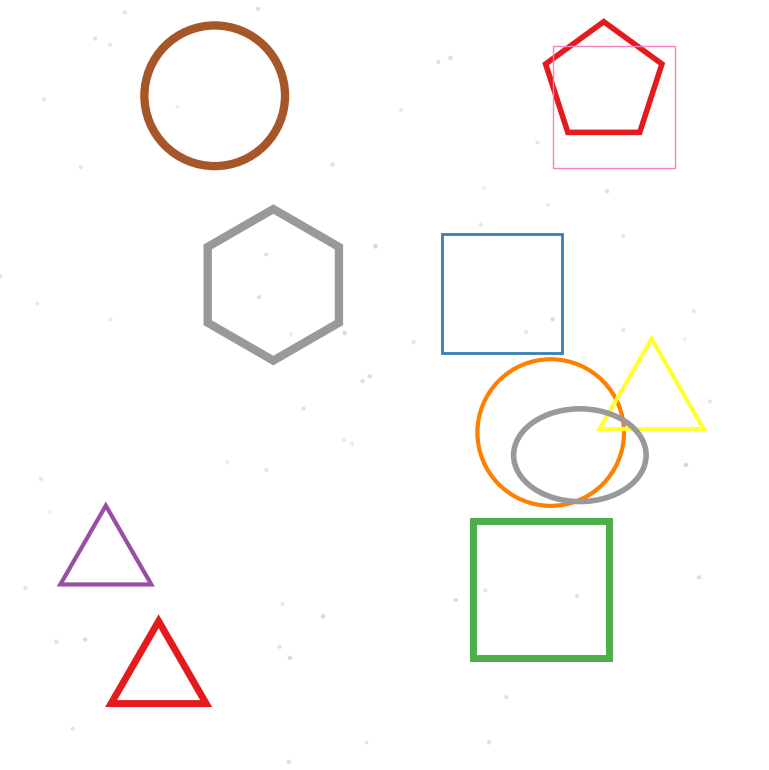[{"shape": "triangle", "thickness": 2.5, "radius": 0.36, "center": [0.206, 0.122]}, {"shape": "pentagon", "thickness": 2, "radius": 0.4, "center": [0.784, 0.892]}, {"shape": "square", "thickness": 1, "radius": 0.39, "center": [0.652, 0.619]}, {"shape": "square", "thickness": 2.5, "radius": 0.44, "center": [0.703, 0.234]}, {"shape": "triangle", "thickness": 1.5, "radius": 0.34, "center": [0.137, 0.275]}, {"shape": "circle", "thickness": 1.5, "radius": 0.48, "center": [0.715, 0.438]}, {"shape": "triangle", "thickness": 1.5, "radius": 0.39, "center": [0.846, 0.482]}, {"shape": "circle", "thickness": 3, "radius": 0.46, "center": [0.279, 0.876]}, {"shape": "square", "thickness": 0.5, "radius": 0.4, "center": [0.798, 0.861]}, {"shape": "hexagon", "thickness": 3, "radius": 0.49, "center": [0.355, 0.63]}, {"shape": "oval", "thickness": 2, "radius": 0.43, "center": [0.753, 0.409]}]